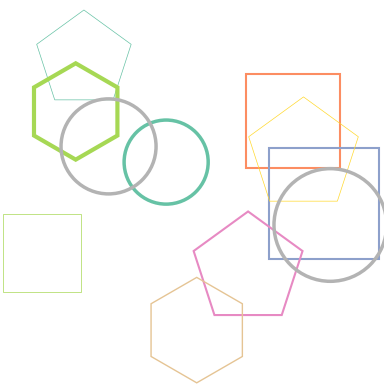[{"shape": "circle", "thickness": 2.5, "radius": 0.55, "center": [0.432, 0.579]}, {"shape": "pentagon", "thickness": 0.5, "radius": 0.64, "center": [0.218, 0.845]}, {"shape": "square", "thickness": 1.5, "radius": 0.61, "center": [0.761, 0.686]}, {"shape": "square", "thickness": 1.5, "radius": 0.72, "center": [0.841, 0.471]}, {"shape": "pentagon", "thickness": 1.5, "radius": 0.74, "center": [0.644, 0.302]}, {"shape": "hexagon", "thickness": 3, "radius": 0.63, "center": [0.197, 0.71]}, {"shape": "square", "thickness": 0.5, "radius": 0.51, "center": [0.109, 0.343]}, {"shape": "pentagon", "thickness": 0.5, "radius": 0.75, "center": [0.788, 0.599]}, {"shape": "hexagon", "thickness": 1, "radius": 0.68, "center": [0.511, 0.143]}, {"shape": "circle", "thickness": 2.5, "radius": 0.73, "center": [0.858, 0.416]}, {"shape": "circle", "thickness": 2.5, "radius": 0.62, "center": [0.282, 0.62]}]